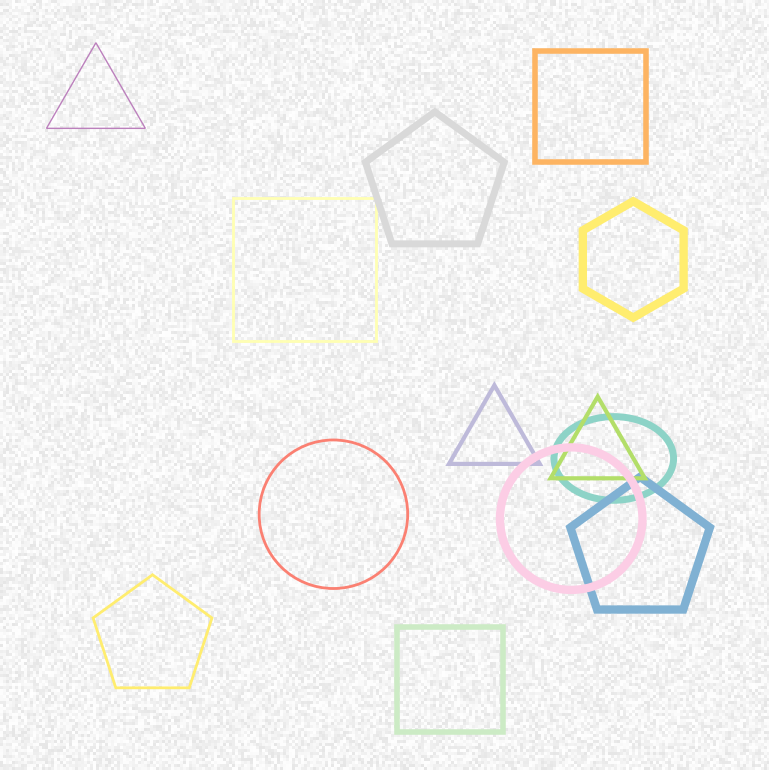[{"shape": "oval", "thickness": 2.5, "radius": 0.39, "center": [0.797, 0.405]}, {"shape": "square", "thickness": 1, "radius": 0.46, "center": [0.395, 0.65]}, {"shape": "triangle", "thickness": 1.5, "radius": 0.34, "center": [0.642, 0.432]}, {"shape": "circle", "thickness": 1, "radius": 0.48, "center": [0.433, 0.332]}, {"shape": "pentagon", "thickness": 3, "radius": 0.48, "center": [0.831, 0.285]}, {"shape": "square", "thickness": 2, "radius": 0.36, "center": [0.766, 0.861]}, {"shape": "triangle", "thickness": 1.5, "radius": 0.35, "center": [0.776, 0.414]}, {"shape": "circle", "thickness": 3, "radius": 0.46, "center": [0.742, 0.326]}, {"shape": "pentagon", "thickness": 2.5, "radius": 0.47, "center": [0.565, 0.76]}, {"shape": "triangle", "thickness": 0.5, "radius": 0.37, "center": [0.125, 0.87]}, {"shape": "square", "thickness": 2, "radius": 0.34, "center": [0.585, 0.117]}, {"shape": "hexagon", "thickness": 3, "radius": 0.38, "center": [0.822, 0.663]}, {"shape": "pentagon", "thickness": 1, "radius": 0.41, "center": [0.198, 0.172]}]